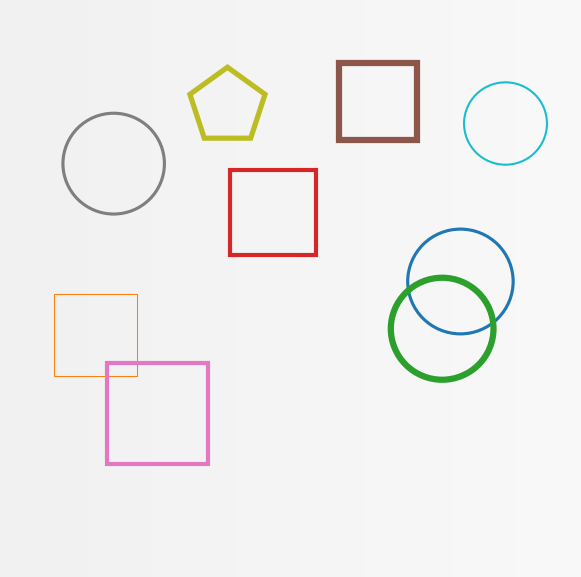[{"shape": "circle", "thickness": 1.5, "radius": 0.45, "center": [0.792, 0.512]}, {"shape": "square", "thickness": 0.5, "radius": 0.36, "center": [0.164, 0.42]}, {"shape": "circle", "thickness": 3, "radius": 0.44, "center": [0.761, 0.43]}, {"shape": "square", "thickness": 2, "radius": 0.37, "center": [0.469, 0.632]}, {"shape": "square", "thickness": 3, "radius": 0.33, "center": [0.65, 0.823]}, {"shape": "square", "thickness": 2, "radius": 0.44, "center": [0.271, 0.283]}, {"shape": "circle", "thickness": 1.5, "radius": 0.44, "center": [0.196, 0.716]}, {"shape": "pentagon", "thickness": 2.5, "radius": 0.34, "center": [0.391, 0.815]}, {"shape": "circle", "thickness": 1, "radius": 0.36, "center": [0.87, 0.785]}]